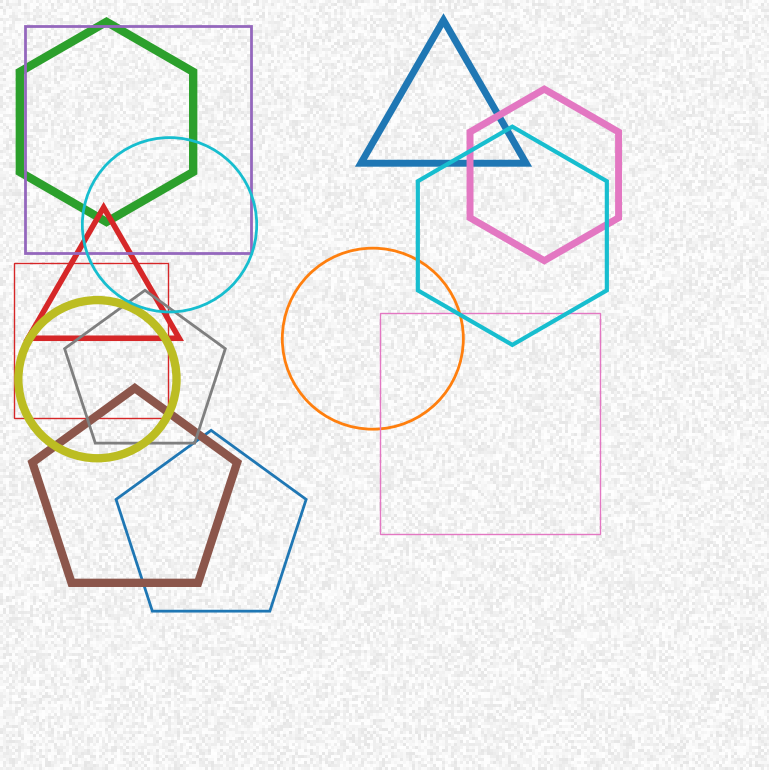[{"shape": "pentagon", "thickness": 1, "radius": 0.65, "center": [0.274, 0.311]}, {"shape": "triangle", "thickness": 2.5, "radius": 0.62, "center": [0.576, 0.85]}, {"shape": "circle", "thickness": 1, "radius": 0.59, "center": [0.484, 0.56]}, {"shape": "hexagon", "thickness": 3, "radius": 0.65, "center": [0.138, 0.842]}, {"shape": "square", "thickness": 0.5, "radius": 0.5, "center": [0.118, 0.558]}, {"shape": "triangle", "thickness": 2, "radius": 0.57, "center": [0.135, 0.617]}, {"shape": "square", "thickness": 1, "radius": 0.74, "center": [0.179, 0.819]}, {"shape": "pentagon", "thickness": 3, "radius": 0.7, "center": [0.175, 0.356]}, {"shape": "square", "thickness": 0.5, "radius": 0.72, "center": [0.636, 0.45]}, {"shape": "hexagon", "thickness": 2.5, "radius": 0.56, "center": [0.707, 0.773]}, {"shape": "pentagon", "thickness": 1, "radius": 0.55, "center": [0.188, 0.513]}, {"shape": "circle", "thickness": 3, "radius": 0.51, "center": [0.127, 0.508]}, {"shape": "hexagon", "thickness": 1.5, "radius": 0.71, "center": [0.665, 0.694]}, {"shape": "circle", "thickness": 1, "radius": 0.57, "center": [0.22, 0.708]}]